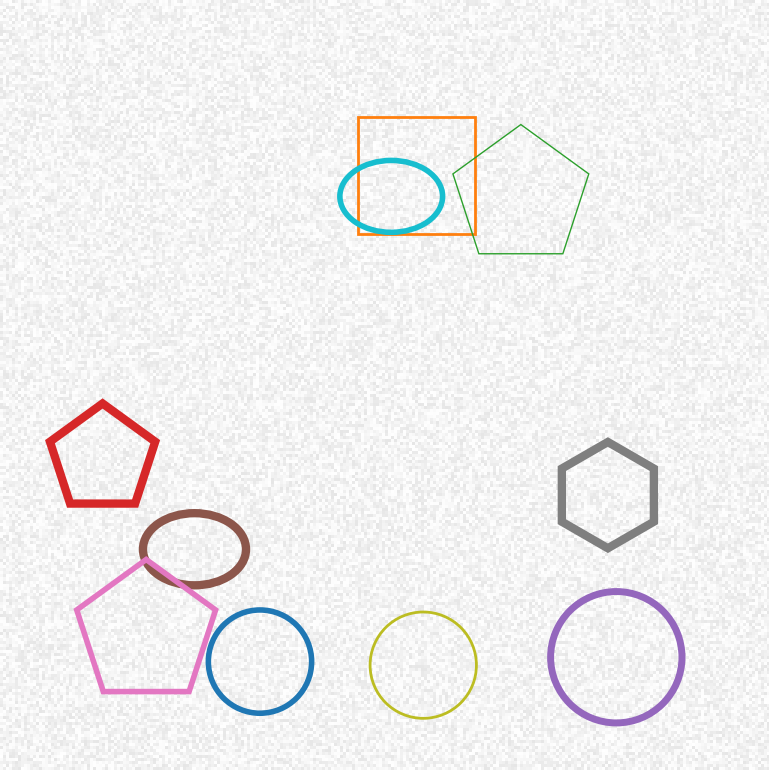[{"shape": "circle", "thickness": 2, "radius": 0.34, "center": [0.338, 0.141]}, {"shape": "square", "thickness": 1, "radius": 0.38, "center": [0.54, 0.772]}, {"shape": "pentagon", "thickness": 0.5, "radius": 0.46, "center": [0.676, 0.745]}, {"shape": "pentagon", "thickness": 3, "radius": 0.36, "center": [0.133, 0.404]}, {"shape": "circle", "thickness": 2.5, "radius": 0.43, "center": [0.8, 0.146]}, {"shape": "oval", "thickness": 3, "radius": 0.33, "center": [0.253, 0.287]}, {"shape": "pentagon", "thickness": 2, "radius": 0.47, "center": [0.19, 0.179]}, {"shape": "hexagon", "thickness": 3, "radius": 0.35, "center": [0.789, 0.357]}, {"shape": "circle", "thickness": 1, "radius": 0.35, "center": [0.55, 0.136]}, {"shape": "oval", "thickness": 2, "radius": 0.33, "center": [0.508, 0.745]}]